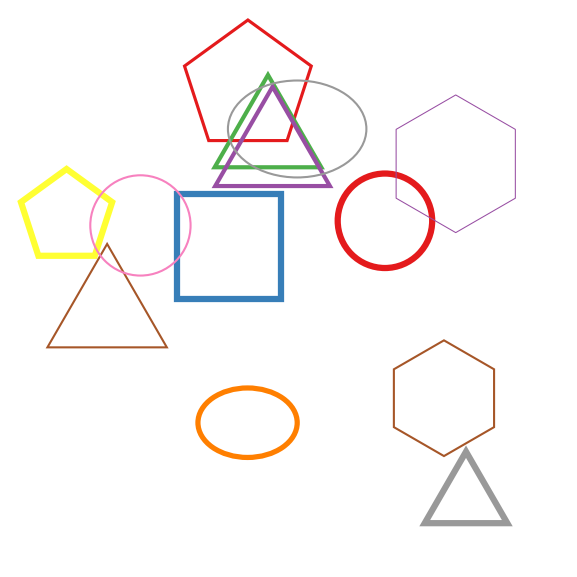[{"shape": "circle", "thickness": 3, "radius": 0.41, "center": [0.667, 0.617]}, {"shape": "pentagon", "thickness": 1.5, "radius": 0.58, "center": [0.429, 0.849]}, {"shape": "square", "thickness": 3, "radius": 0.45, "center": [0.397, 0.572]}, {"shape": "triangle", "thickness": 2, "radius": 0.53, "center": [0.464, 0.763]}, {"shape": "triangle", "thickness": 2, "radius": 0.57, "center": [0.472, 0.734]}, {"shape": "hexagon", "thickness": 0.5, "radius": 0.6, "center": [0.789, 0.716]}, {"shape": "oval", "thickness": 2.5, "radius": 0.43, "center": [0.429, 0.267]}, {"shape": "pentagon", "thickness": 3, "radius": 0.42, "center": [0.115, 0.623]}, {"shape": "hexagon", "thickness": 1, "radius": 0.5, "center": [0.769, 0.31]}, {"shape": "triangle", "thickness": 1, "radius": 0.6, "center": [0.186, 0.457]}, {"shape": "circle", "thickness": 1, "radius": 0.43, "center": [0.243, 0.609]}, {"shape": "oval", "thickness": 1, "radius": 0.6, "center": [0.515, 0.776]}, {"shape": "triangle", "thickness": 3, "radius": 0.41, "center": [0.807, 0.134]}]